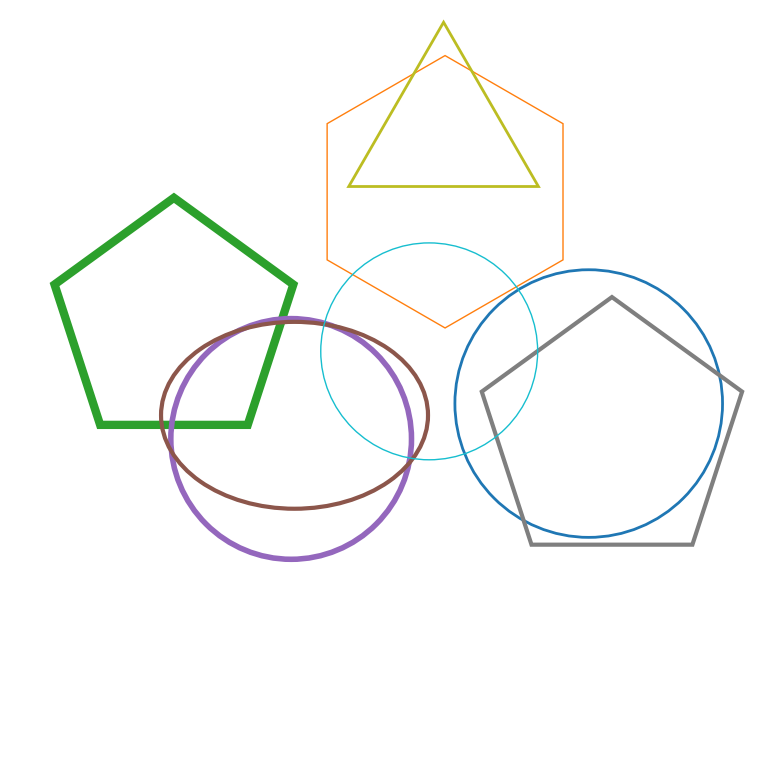[{"shape": "circle", "thickness": 1, "radius": 0.87, "center": [0.765, 0.476]}, {"shape": "hexagon", "thickness": 0.5, "radius": 0.88, "center": [0.578, 0.751]}, {"shape": "pentagon", "thickness": 3, "radius": 0.82, "center": [0.226, 0.58]}, {"shape": "circle", "thickness": 2, "radius": 0.78, "center": [0.378, 0.43]}, {"shape": "oval", "thickness": 1.5, "radius": 0.87, "center": [0.383, 0.461]}, {"shape": "pentagon", "thickness": 1.5, "radius": 0.89, "center": [0.795, 0.436]}, {"shape": "triangle", "thickness": 1, "radius": 0.71, "center": [0.576, 0.829]}, {"shape": "circle", "thickness": 0.5, "radius": 0.7, "center": [0.557, 0.544]}]